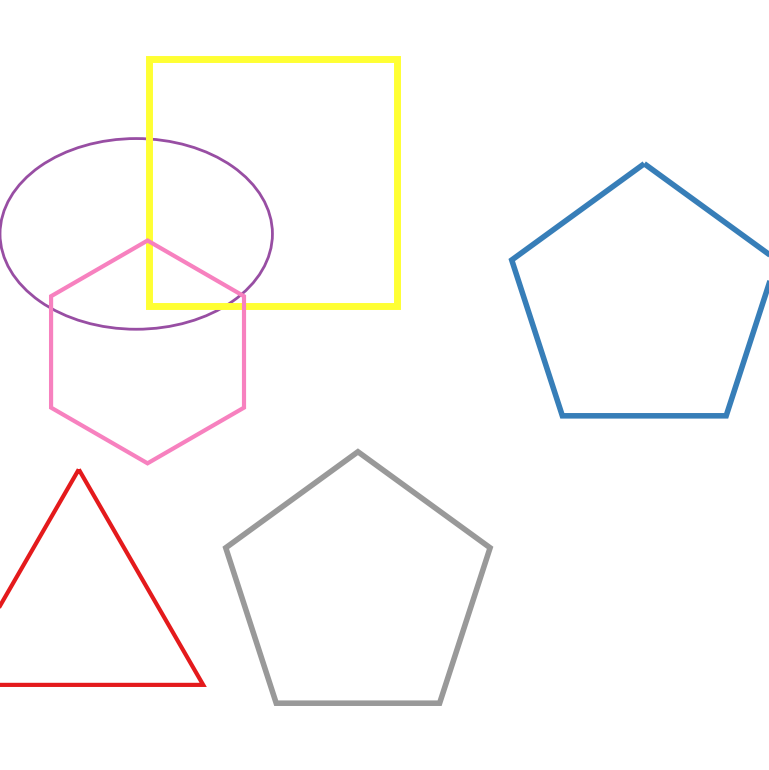[{"shape": "triangle", "thickness": 1.5, "radius": 0.93, "center": [0.102, 0.204]}, {"shape": "pentagon", "thickness": 2, "radius": 0.9, "center": [0.837, 0.606]}, {"shape": "oval", "thickness": 1, "radius": 0.88, "center": [0.177, 0.696]}, {"shape": "square", "thickness": 2.5, "radius": 0.8, "center": [0.355, 0.763]}, {"shape": "hexagon", "thickness": 1.5, "radius": 0.72, "center": [0.192, 0.543]}, {"shape": "pentagon", "thickness": 2, "radius": 0.9, "center": [0.465, 0.233]}]